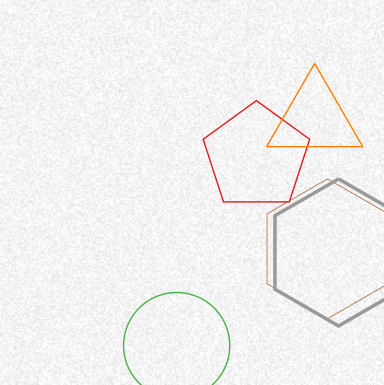[{"shape": "pentagon", "thickness": 1, "radius": 0.73, "center": [0.666, 0.593]}, {"shape": "circle", "thickness": 1, "radius": 0.69, "center": [0.459, 0.102]}, {"shape": "triangle", "thickness": 1, "radius": 0.72, "center": [0.817, 0.691]}, {"shape": "hexagon", "thickness": 0.5, "radius": 0.91, "center": [0.851, 0.354]}, {"shape": "hexagon", "thickness": 2.5, "radius": 0.95, "center": [0.879, 0.344]}]